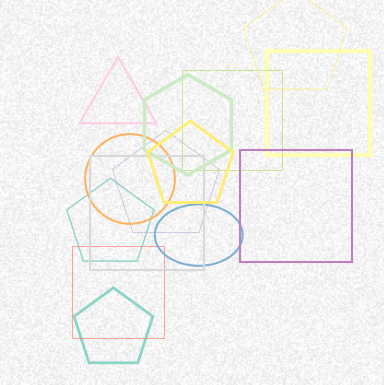[{"shape": "pentagon", "thickness": 2, "radius": 0.54, "center": [0.295, 0.145]}, {"shape": "pentagon", "thickness": 1, "radius": 0.59, "center": [0.287, 0.418]}, {"shape": "square", "thickness": 3, "radius": 0.67, "center": [0.828, 0.733]}, {"shape": "pentagon", "thickness": 0.5, "radius": 0.73, "center": [0.431, 0.515]}, {"shape": "square", "thickness": 0.5, "radius": 0.6, "center": [0.307, 0.242]}, {"shape": "oval", "thickness": 1.5, "radius": 0.57, "center": [0.516, 0.389]}, {"shape": "circle", "thickness": 1.5, "radius": 0.58, "center": [0.338, 0.535]}, {"shape": "square", "thickness": 0.5, "radius": 0.65, "center": [0.602, 0.689]}, {"shape": "triangle", "thickness": 1.5, "radius": 0.58, "center": [0.306, 0.737]}, {"shape": "square", "thickness": 1.5, "radius": 0.74, "center": [0.382, 0.447]}, {"shape": "square", "thickness": 1.5, "radius": 0.73, "center": [0.769, 0.465]}, {"shape": "hexagon", "thickness": 2.5, "radius": 0.65, "center": [0.488, 0.676]}, {"shape": "pentagon", "thickness": 2, "radius": 0.58, "center": [0.495, 0.569]}, {"shape": "pentagon", "thickness": 0.5, "radius": 0.71, "center": [0.767, 0.883]}]